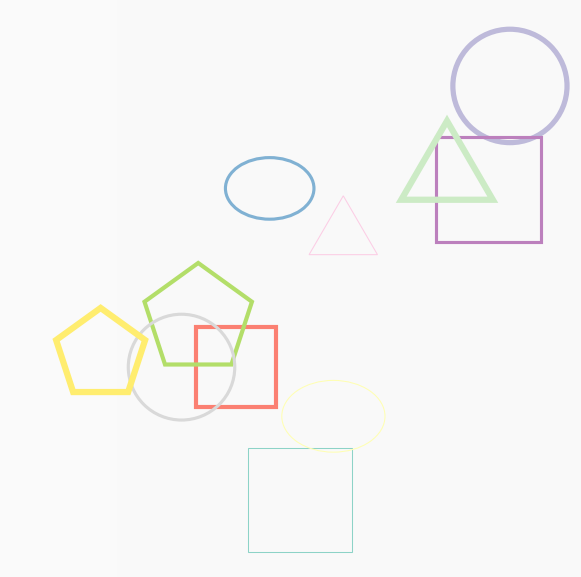[{"shape": "square", "thickness": 0.5, "radius": 0.45, "center": [0.516, 0.134]}, {"shape": "oval", "thickness": 0.5, "radius": 0.44, "center": [0.574, 0.278]}, {"shape": "circle", "thickness": 2.5, "radius": 0.49, "center": [0.877, 0.85]}, {"shape": "square", "thickness": 2, "radius": 0.35, "center": [0.406, 0.364]}, {"shape": "oval", "thickness": 1.5, "radius": 0.38, "center": [0.464, 0.673]}, {"shape": "pentagon", "thickness": 2, "radius": 0.49, "center": [0.341, 0.447]}, {"shape": "triangle", "thickness": 0.5, "radius": 0.34, "center": [0.591, 0.592]}, {"shape": "circle", "thickness": 1.5, "radius": 0.46, "center": [0.312, 0.363]}, {"shape": "square", "thickness": 1.5, "radius": 0.45, "center": [0.841, 0.671]}, {"shape": "triangle", "thickness": 3, "radius": 0.45, "center": [0.769, 0.699]}, {"shape": "pentagon", "thickness": 3, "radius": 0.4, "center": [0.173, 0.385]}]